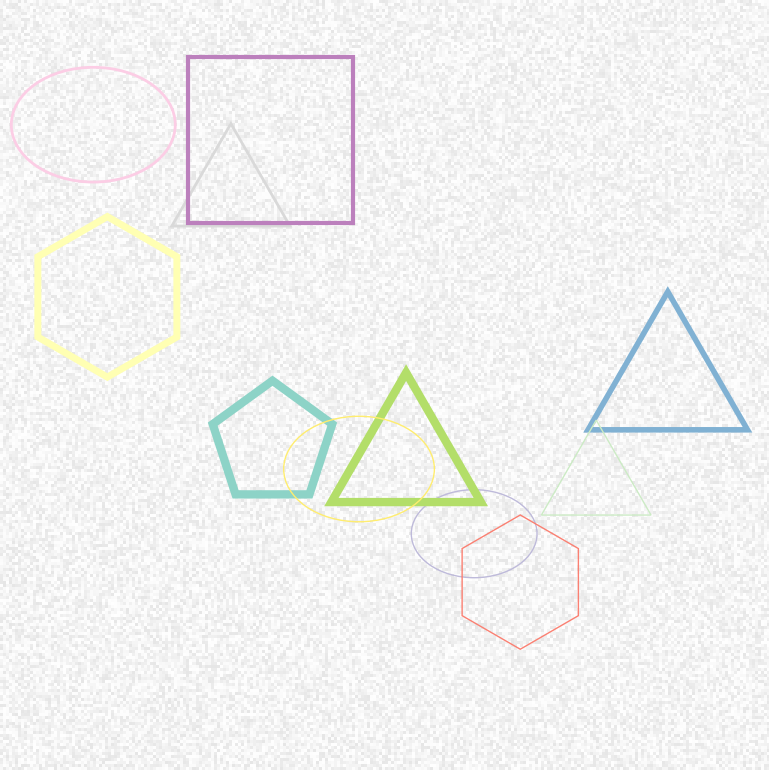[{"shape": "pentagon", "thickness": 3, "radius": 0.41, "center": [0.354, 0.424]}, {"shape": "hexagon", "thickness": 2.5, "radius": 0.52, "center": [0.139, 0.614]}, {"shape": "oval", "thickness": 0.5, "radius": 0.41, "center": [0.616, 0.307]}, {"shape": "hexagon", "thickness": 0.5, "radius": 0.44, "center": [0.676, 0.244]}, {"shape": "triangle", "thickness": 2, "radius": 0.6, "center": [0.867, 0.502]}, {"shape": "triangle", "thickness": 3, "radius": 0.56, "center": [0.527, 0.404]}, {"shape": "oval", "thickness": 1, "radius": 0.53, "center": [0.121, 0.838]}, {"shape": "triangle", "thickness": 1, "radius": 0.44, "center": [0.3, 0.751]}, {"shape": "square", "thickness": 1.5, "radius": 0.54, "center": [0.351, 0.818]}, {"shape": "triangle", "thickness": 0.5, "radius": 0.41, "center": [0.774, 0.372]}, {"shape": "oval", "thickness": 0.5, "radius": 0.49, "center": [0.466, 0.391]}]